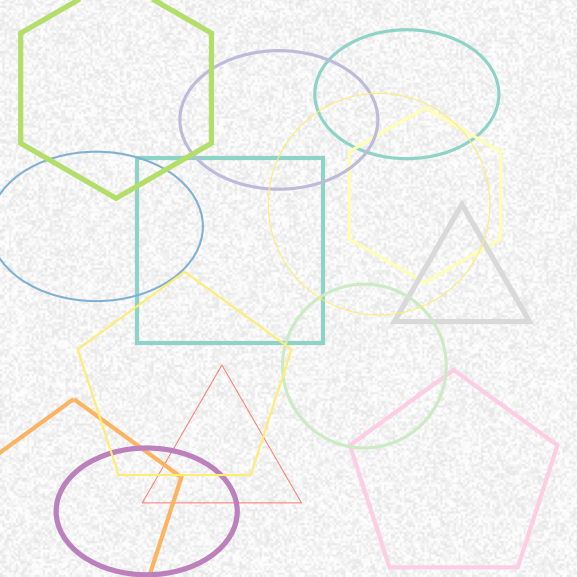[{"shape": "oval", "thickness": 1.5, "radius": 0.8, "center": [0.704, 0.836]}, {"shape": "square", "thickness": 2, "radius": 0.8, "center": [0.398, 0.565]}, {"shape": "hexagon", "thickness": 1.5, "radius": 0.76, "center": [0.736, 0.661]}, {"shape": "oval", "thickness": 1.5, "radius": 0.86, "center": [0.483, 0.791]}, {"shape": "triangle", "thickness": 0.5, "radius": 0.8, "center": [0.384, 0.208]}, {"shape": "oval", "thickness": 1, "radius": 0.92, "center": [0.167, 0.607]}, {"shape": "pentagon", "thickness": 2, "radius": 0.98, "center": [0.128, 0.112]}, {"shape": "hexagon", "thickness": 2.5, "radius": 0.95, "center": [0.201, 0.846]}, {"shape": "pentagon", "thickness": 2, "radius": 0.94, "center": [0.786, 0.17]}, {"shape": "triangle", "thickness": 2.5, "radius": 0.68, "center": [0.8, 0.51]}, {"shape": "oval", "thickness": 2.5, "radius": 0.78, "center": [0.254, 0.114]}, {"shape": "circle", "thickness": 1.5, "radius": 0.71, "center": [0.631, 0.365]}, {"shape": "pentagon", "thickness": 1, "radius": 0.97, "center": [0.32, 0.334]}, {"shape": "circle", "thickness": 0.5, "radius": 0.96, "center": [0.656, 0.646]}]